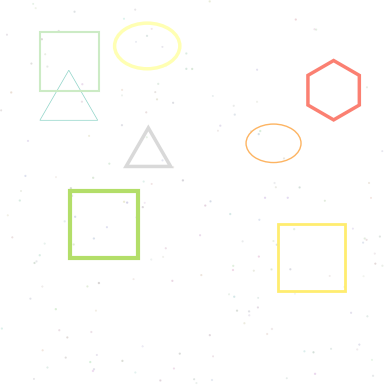[{"shape": "triangle", "thickness": 0.5, "radius": 0.43, "center": [0.179, 0.731]}, {"shape": "oval", "thickness": 2.5, "radius": 0.42, "center": [0.382, 0.881]}, {"shape": "hexagon", "thickness": 2.5, "radius": 0.39, "center": [0.867, 0.766]}, {"shape": "oval", "thickness": 1, "radius": 0.36, "center": [0.711, 0.628]}, {"shape": "square", "thickness": 3, "radius": 0.44, "center": [0.27, 0.417]}, {"shape": "triangle", "thickness": 2.5, "radius": 0.33, "center": [0.385, 0.601]}, {"shape": "square", "thickness": 1.5, "radius": 0.38, "center": [0.18, 0.841]}, {"shape": "square", "thickness": 2, "radius": 0.44, "center": [0.809, 0.332]}]